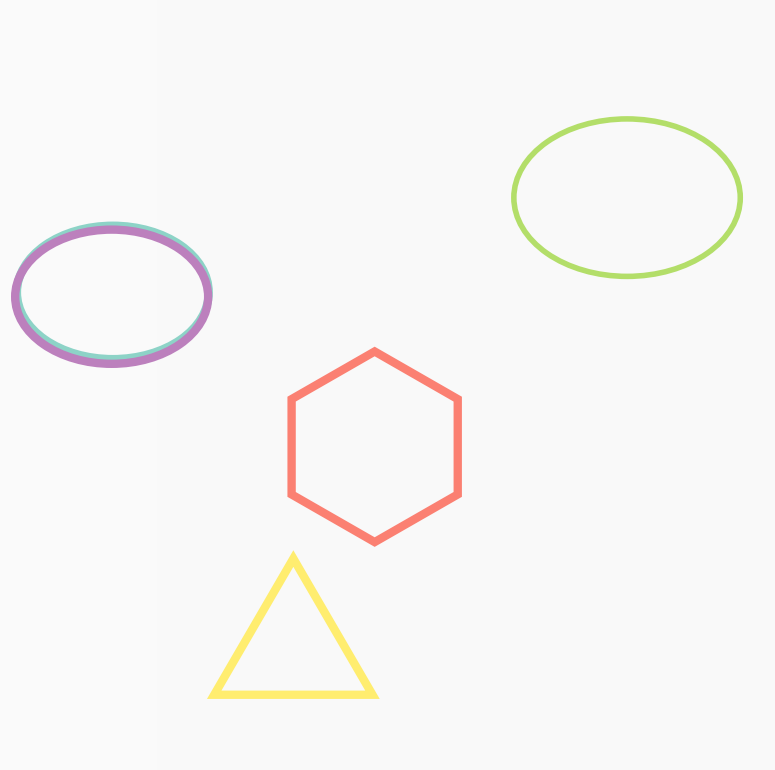[{"shape": "oval", "thickness": 3, "radius": 0.62, "center": [0.146, 0.62]}, {"shape": "hexagon", "thickness": 3, "radius": 0.62, "center": [0.483, 0.42]}, {"shape": "oval", "thickness": 2, "radius": 0.73, "center": [0.809, 0.743]}, {"shape": "oval", "thickness": 3, "radius": 0.62, "center": [0.144, 0.615]}, {"shape": "triangle", "thickness": 3, "radius": 0.59, "center": [0.379, 0.157]}]